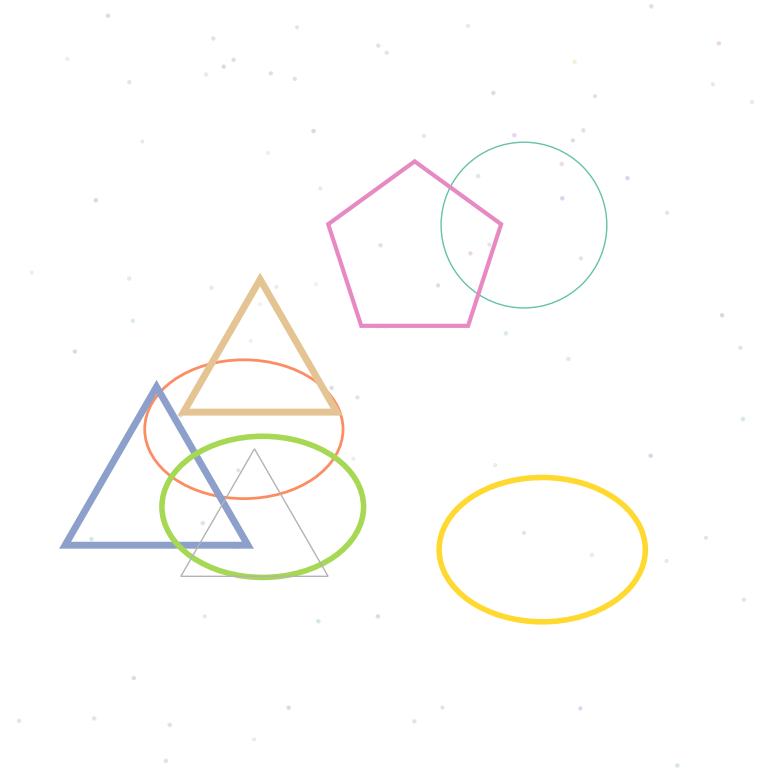[{"shape": "circle", "thickness": 0.5, "radius": 0.54, "center": [0.68, 0.708]}, {"shape": "oval", "thickness": 1, "radius": 0.64, "center": [0.317, 0.443]}, {"shape": "triangle", "thickness": 2.5, "radius": 0.69, "center": [0.203, 0.36]}, {"shape": "pentagon", "thickness": 1.5, "radius": 0.59, "center": [0.539, 0.672]}, {"shape": "oval", "thickness": 2, "radius": 0.65, "center": [0.341, 0.342]}, {"shape": "oval", "thickness": 2, "radius": 0.67, "center": [0.704, 0.286]}, {"shape": "triangle", "thickness": 2.5, "radius": 0.57, "center": [0.338, 0.522]}, {"shape": "triangle", "thickness": 0.5, "radius": 0.55, "center": [0.33, 0.307]}]